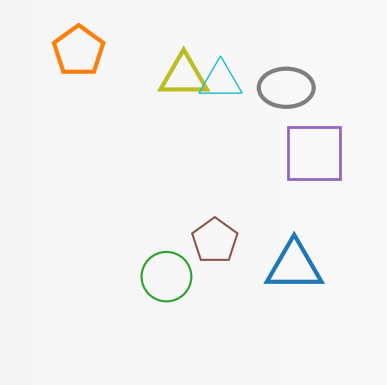[{"shape": "triangle", "thickness": 3, "radius": 0.41, "center": [0.759, 0.309]}, {"shape": "pentagon", "thickness": 3, "radius": 0.34, "center": [0.203, 0.868]}, {"shape": "circle", "thickness": 1.5, "radius": 0.32, "center": [0.43, 0.281]}, {"shape": "square", "thickness": 2, "radius": 0.33, "center": [0.811, 0.603]}, {"shape": "pentagon", "thickness": 1.5, "radius": 0.31, "center": [0.554, 0.375]}, {"shape": "oval", "thickness": 3, "radius": 0.35, "center": [0.739, 0.772]}, {"shape": "triangle", "thickness": 3, "radius": 0.35, "center": [0.474, 0.802]}, {"shape": "triangle", "thickness": 1, "radius": 0.32, "center": [0.569, 0.79]}]